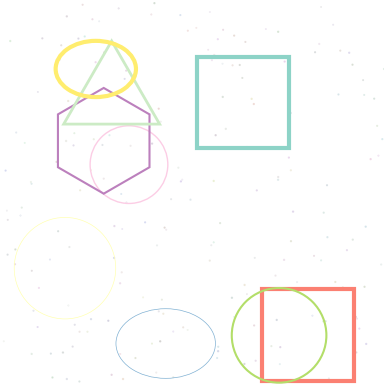[{"shape": "square", "thickness": 3, "radius": 0.59, "center": [0.632, 0.734]}, {"shape": "circle", "thickness": 0.5, "radius": 0.66, "center": [0.169, 0.303]}, {"shape": "square", "thickness": 3, "radius": 0.6, "center": [0.8, 0.13]}, {"shape": "oval", "thickness": 0.5, "radius": 0.65, "center": [0.43, 0.108]}, {"shape": "circle", "thickness": 1.5, "radius": 0.61, "center": [0.725, 0.129]}, {"shape": "circle", "thickness": 1, "radius": 0.5, "center": [0.335, 0.572]}, {"shape": "hexagon", "thickness": 1.5, "radius": 0.69, "center": [0.269, 0.634]}, {"shape": "triangle", "thickness": 2, "radius": 0.72, "center": [0.29, 0.75]}, {"shape": "oval", "thickness": 3, "radius": 0.52, "center": [0.249, 0.821]}]